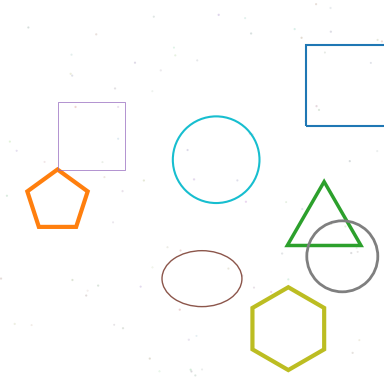[{"shape": "square", "thickness": 1.5, "radius": 0.52, "center": [0.899, 0.778]}, {"shape": "pentagon", "thickness": 3, "radius": 0.41, "center": [0.149, 0.477]}, {"shape": "triangle", "thickness": 2.5, "radius": 0.55, "center": [0.842, 0.418]}, {"shape": "square", "thickness": 0.5, "radius": 0.44, "center": [0.237, 0.647]}, {"shape": "oval", "thickness": 1, "radius": 0.52, "center": [0.525, 0.276]}, {"shape": "circle", "thickness": 2, "radius": 0.46, "center": [0.889, 0.334]}, {"shape": "hexagon", "thickness": 3, "radius": 0.54, "center": [0.749, 0.146]}, {"shape": "circle", "thickness": 1.5, "radius": 0.56, "center": [0.561, 0.585]}]